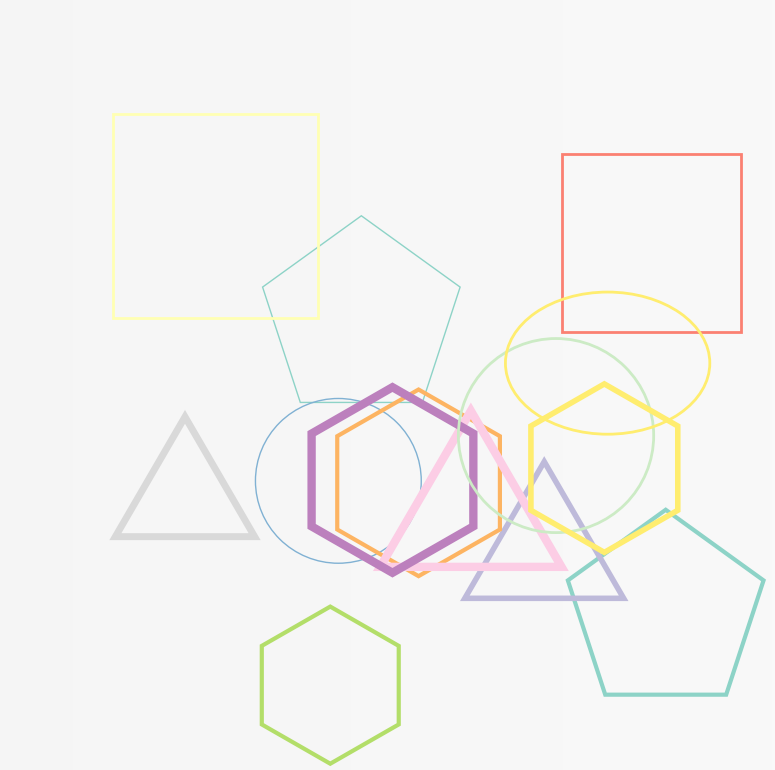[{"shape": "pentagon", "thickness": 1.5, "radius": 0.66, "center": [0.859, 0.205]}, {"shape": "pentagon", "thickness": 0.5, "radius": 0.67, "center": [0.466, 0.586]}, {"shape": "square", "thickness": 1, "radius": 0.66, "center": [0.278, 0.719]}, {"shape": "triangle", "thickness": 2, "radius": 0.59, "center": [0.702, 0.282]}, {"shape": "square", "thickness": 1, "radius": 0.58, "center": [0.84, 0.685]}, {"shape": "circle", "thickness": 0.5, "radius": 0.53, "center": [0.437, 0.376]}, {"shape": "hexagon", "thickness": 1.5, "radius": 0.61, "center": [0.54, 0.373]}, {"shape": "hexagon", "thickness": 1.5, "radius": 0.51, "center": [0.426, 0.11]}, {"shape": "triangle", "thickness": 3, "radius": 0.68, "center": [0.608, 0.331]}, {"shape": "triangle", "thickness": 2.5, "radius": 0.52, "center": [0.239, 0.355]}, {"shape": "hexagon", "thickness": 3, "radius": 0.6, "center": [0.506, 0.377]}, {"shape": "circle", "thickness": 1, "radius": 0.63, "center": [0.717, 0.434]}, {"shape": "hexagon", "thickness": 2, "radius": 0.55, "center": [0.78, 0.392]}, {"shape": "oval", "thickness": 1, "radius": 0.66, "center": [0.784, 0.528]}]